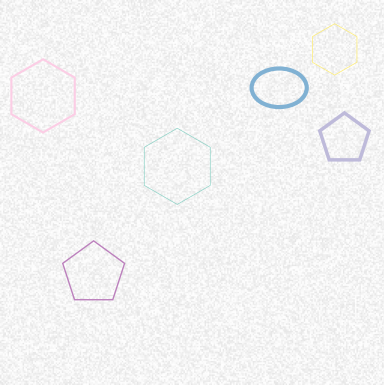[{"shape": "hexagon", "thickness": 0.5, "radius": 0.49, "center": [0.46, 0.568]}, {"shape": "pentagon", "thickness": 2.5, "radius": 0.34, "center": [0.895, 0.639]}, {"shape": "oval", "thickness": 3, "radius": 0.36, "center": [0.725, 0.772]}, {"shape": "hexagon", "thickness": 1.5, "radius": 0.48, "center": [0.112, 0.751]}, {"shape": "pentagon", "thickness": 1, "radius": 0.42, "center": [0.243, 0.29]}, {"shape": "hexagon", "thickness": 0.5, "radius": 0.33, "center": [0.869, 0.872]}]